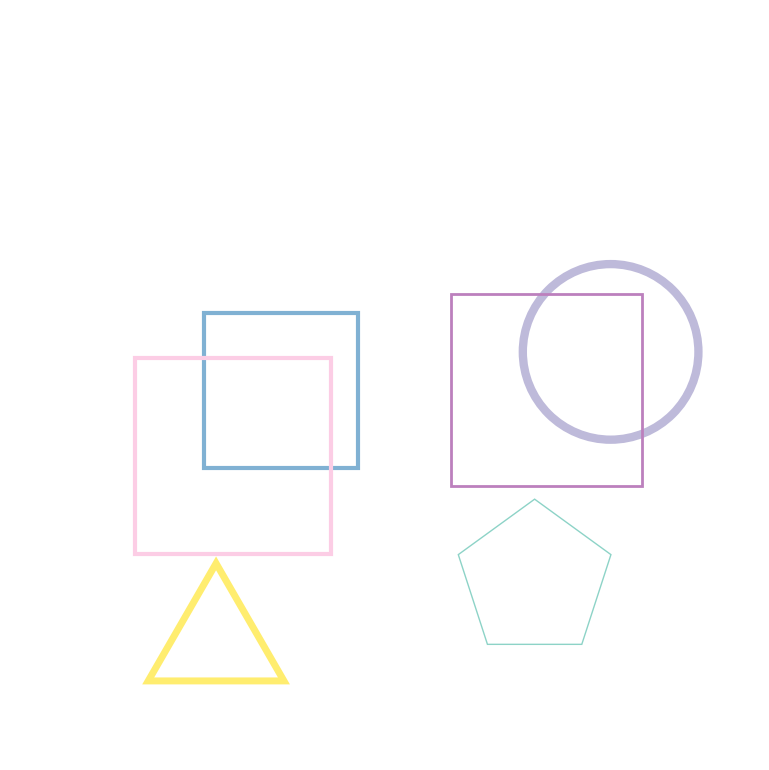[{"shape": "pentagon", "thickness": 0.5, "radius": 0.52, "center": [0.694, 0.248]}, {"shape": "circle", "thickness": 3, "radius": 0.57, "center": [0.793, 0.543]}, {"shape": "square", "thickness": 1.5, "radius": 0.5, "center": [0.365, 0.493]}, {"shape": "square", "thickness": 1.5, "radius": 0.64, "center": [0.302, 0.408]}, {"shape": "square", "thickness": 1, "radius": 0.62, "center": [0.709, 0.494]}, {"shape": "triangle", "thickness": 2.5, "radius": 0.51, "center": [0.281, 0.167]}]